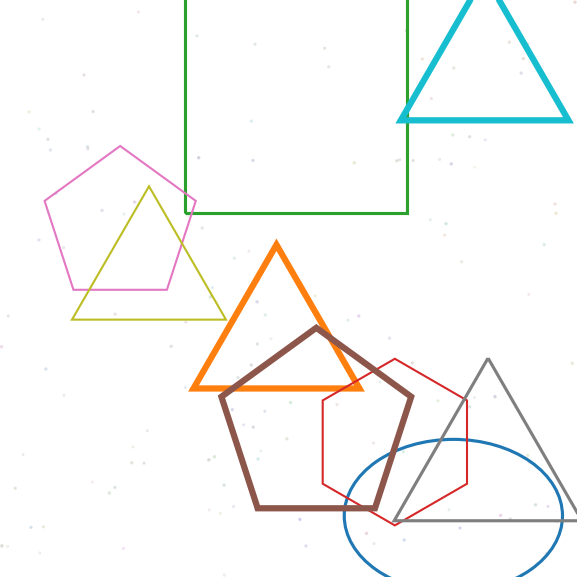[{"shape": "oval", "thickness": 1.5, "radius": 0.94, "center": [0.785, 0.106]}, {"shape": "triangle", "thickness": 3, "radius": 0.83, "center": [0.479, 0.409]}, {"shape": "square", "thickness": 1.5, "radius": 0.96, "center": [0.513, 0.823]}, {"shape": "hexagon", "thickness": 1, "radius": 0.72, "center": [0.684, 0.234]}, {"shape": "pentagon", "thickness": 3, "radius": 0.86, "center": [0.548, 0.259]}, {"shape": "pentagon", "thickness": 1, "radius": 0.69, "center": [0.208, 0.609]}, {"shape": "triangle", "thickness": 1.5, "radius": 0.94, "center": [0.845, 0.191]}, {"shape": "triangle", "thickness": 1, "radius": 0.77, "center": [0.258, 0.523]}, {"shape": "triangle", "thickness": 3, "radius": 0.84, "center": [0.839, 0.875]}]